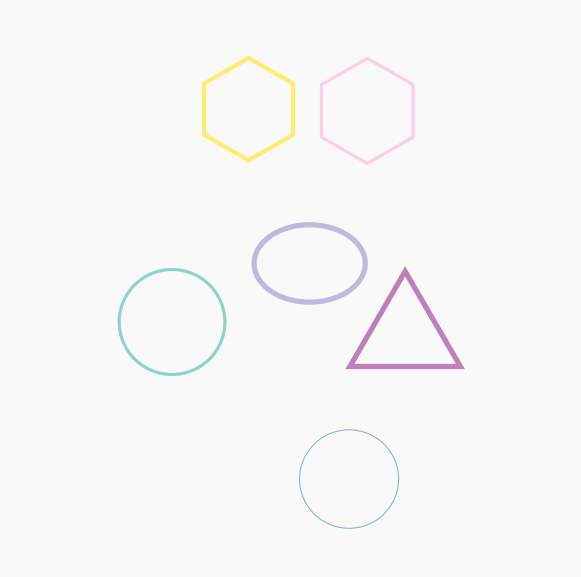[{"shape": "circle", "thickness": 1.5, "radius": 0.45, "center": [0.296, 0.442]}, {"shape": "oval", "thickness": 2.5, "radius": 0.48, "center": [0.533, 0.543]}, {"shape": "circle", "thickness": 0.5, "radius": 0.43, "center": [0.601, 0.17]}, {"shape": "hexagon", "thickness": 1.5, "radius": 0.45, "center": [0.632, 0.807]}, {"shape": "triangle", "thickness": 2.5, "radius": 0.55, "center": [0.697, 0.419]}, {"shape": "hexagon", "thickness": 2, "radius": 0.44, "center": [0.428, 0.81]}]